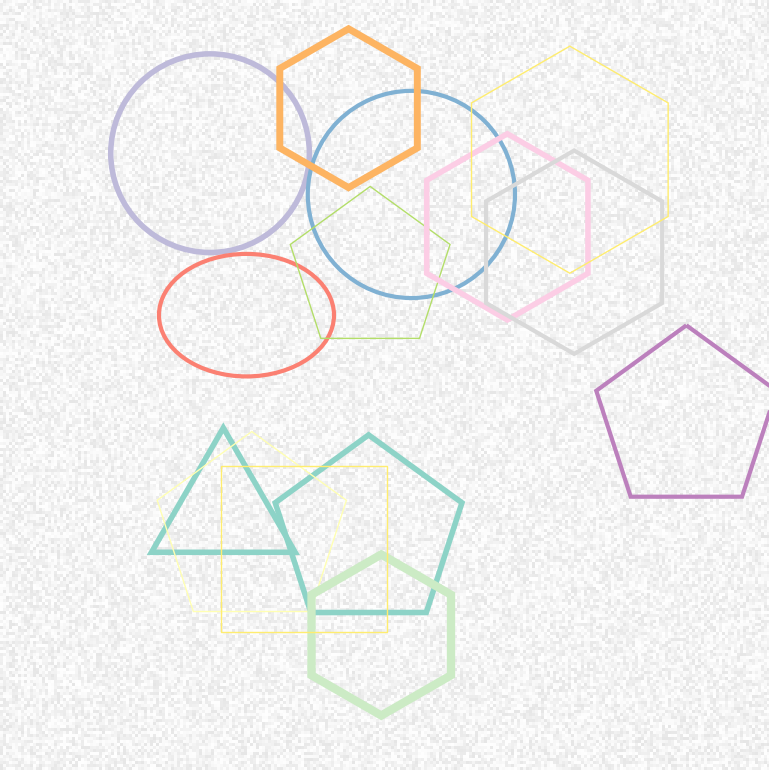[{"shape": "pentagon", "thickness": 2, "radius": 0.64, "center": [0.479, 0.308]}, {"shape": "triangle", "thickness": 2, "radius": 0.54, "center": [0.29, 0.337]}, {"shape": "pentagon", "thickness": 0.5, "radius": 0.65, "center": [0.327, 0.31]}, {"shape": "circle", "thickness": 2, "radius": 0.64, "center": [0.273, 0.801]}, {"shape": "oval", "thickness": 1.5, "radius": 0.57, "center": [0.32, 0.591]}, {"shape": "circle", "thickness": 1.5, "radius": 0.67, "center": [0.534, 0.747]}, {"shape": "hexagon", "thickness": 2.5, "radius": 0.52, "center": [0.453, 0.859]}, {"shape": "pentagon", "thickness": 0.5, "radius": 0.55, "center": [0.481, 0.649]}, {"shape": "hexagon", "thickness": 2, "radius": 0.6, "center": [0.659, 0.705]}, {"shape": "hexagon", "thickness": 1.5, "radius": 0.66, "center": [0.746, 0.672]}, {"shape": "pentagon", "thickness": 1.5, "radius": 0.62, "center": [0.891, 0.454]}, {"shape": "hexagon", "thickness": 3, "radius": 0.52, "center": [0.495, 0.175]}, {"shape": "hexagon", "thickness": 0.5, "radius": 0.74, "center": [0.74, 0.793]}, {"shape": "square", "thickness": 0.5, "radius": 0.54, "center": [0.394, 0.287]}]